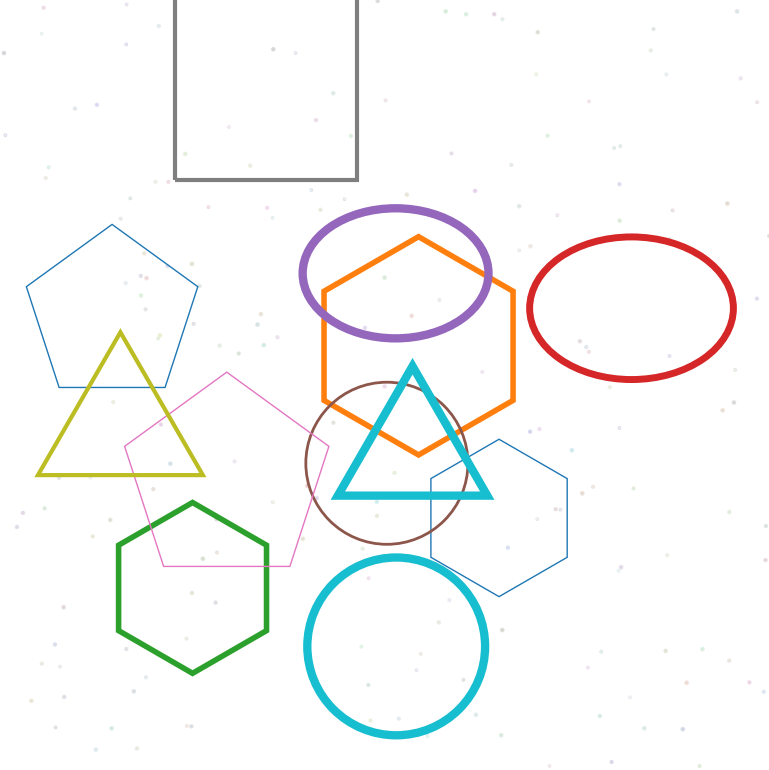[{"shape": "pentagon", "thickness": 0.5, "radius": 0.59, "center": [0.146, 0.591]}, {"shape": "hexagon", "thickness": 0.5, "radius": 0.51, "center": [0.648, 0.327]}, {"shape": "hexagon", "thickness": 2, "radius": 0.71, "center": [0.544, 0.551]}, {"shape": "hexagon", "thickness": 2, "radius": 0.55, "center": [0.25, 0.236]}, {"shape": "oval", "thickness": 2.5, "radius": 0.66, "center": [0.82, 0.6]}, {"shape": "oval", "thickness": 3, "radius": 0.6, "center": [0.514, 0.645]}, {"shape": "circle", "thickness": 1, "radius": 0.53, "center": [0.502, 0.398]}, {"shape": "pentagon", "thickness": 0.5, "radius": 0.7, "center": [0.294, 0.377]}, {"shape": "square", "thickness": 1.5, "radius": 0.59, "center": [0.345, 0.884]}, {"shape": "triangle", "thickness": 1.5, "radius": 0.62, "center": [0.156, 0.445]}, {"shape": "circle", "thickness": 3, "radius": 0.58, "center": [0.515, 0.161]}, {"shape": "triangle", "thickness": 3, "radius": 0.56, "center": [0.536, 0.412]}]